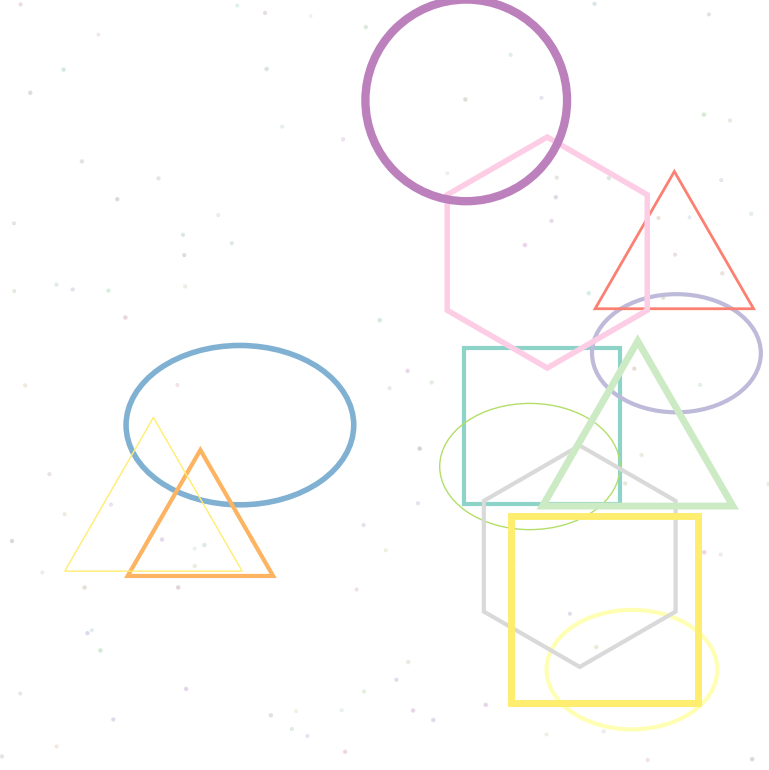[{"shape": "square", "thickness": 1.5, "radius": 0.51, "center": [0.704, 0.447]}, {"shape": "oval", "thickness": 1.5, "radius": 0.55, "center": [0.821, 0.13]}, {"shape": "oval", "thickness": 1.5, "radius": 0.55, "center": [0.878, 0.541]}, {"shape": "triangle", "thickness": 1, "radius": 0.59, "center": [0.876, 0.658]}, {"shape": "oval", "thickness": 2, "radius": 0.74, "center": [0.312, 0.448]}, {"shape": "triangle", "thickness": 1.5, "radius": 0.55, "center": [0.26, 0.307]}, {"shape": "oval", "thickness": 0.5, "radius": 0.59, "center": [0.688, 0.394]}, {"shape": "hexagon", "thickness": 2, "radius": 0.75, "center": [0.711, 0.672]}, {"shape": "hexagon", "thickness": 1.5, "radius": 0.72, "center": [0.753, 0.278]}, {"shape": "circle", "thickness": 3, "radius": 0.65, "center": [0.605, 0.87]}, {"shape": "triangle", "thickness": 2.5, "radius": 0.71, "center": [0.828, 0.414]}, {"shape": "square", "thickness": 2.5, "radius": 0.61, "center": [0.785, 0.208]}, {"shape": "triangle", "thickness": 0.5, "radius": 0.67, "center": [0.199, 0.325]}]